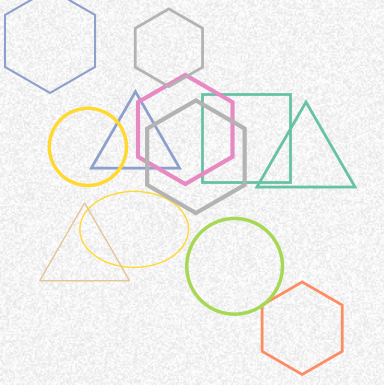[{"shape": "triangle", "thickness": 2, "radius": 0.74, "center": [0.795, 0.588]}, {"shape": "square", "thickness": 2, "radius": 0.57, "center": [0.639, 0.641]}, {"shape": "hexagon", "thickness": 2, "radius": 0.6, "center": [0.785, 0.147]}, {"shape": "hexagon", "thickness": 1.5, "radius": 0.68, "center": [0.13, 0.894]}, {"shape": "triangle", "thickness": 2, "radius": 0.66, "center": [0.352, 0.629]}, {"shape": "hexagon", "thickness": 3, "radius": 0.71, "center": [0.481, 0.664]}, {"shape": "circle", "thickness": 2.5, "radius": 0.62, "center": [0.609, 0.308]}, {"shape": "oval", "thickness": 1, "radius": 0.71, "center": [0.349, 0.404]}, {"shape": "circle", "thickness": 2.5, "radius": 0.5, "center": [0.228, 0.618]}, {"shape": "triangle", "thickness": 1, "radius": 0.67, "center": [0.22, 0.338]}, {"shape": "hexagon", "thickness": 2, "radius": 0.5, "center": [0.439, 0.876]}, {"shape": "hexagon", "thickness": 3, "radius": 0.73, "center": [0.509, 0.593]}]